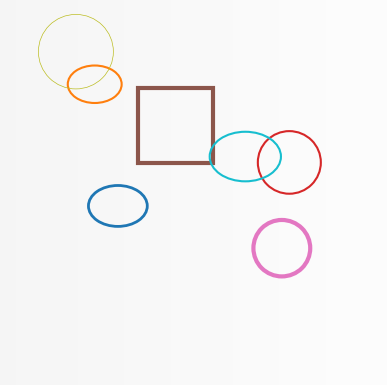[{"shape": "oval", "thickness": 2, "radius": 0.38, "center": [0.304, 0.465]}, {"shape": "oval", "thickness": 1.5, "radius": 0.35, "center": [0.244, 0.781]}, {"shape": "circle", "thickness": 1.5, "radius": 0.41, "center": [0.747, 0.578]}, {"shape": "square", "thickness": 3, "radius": 0.49, "center": [0.453, 0.675]}, {"shape": "circle", "thickness": 3, "radius": 0.37, "center": [0.727, 0.355]}, {"shape": "circle", "thickness": 0.5, "radius": 0.48, "center": [0.196, 0.866]}, {"shape": "oval", "thickness": 1.5, "radius": 0.46, "center": [0.633, 0.593]}]